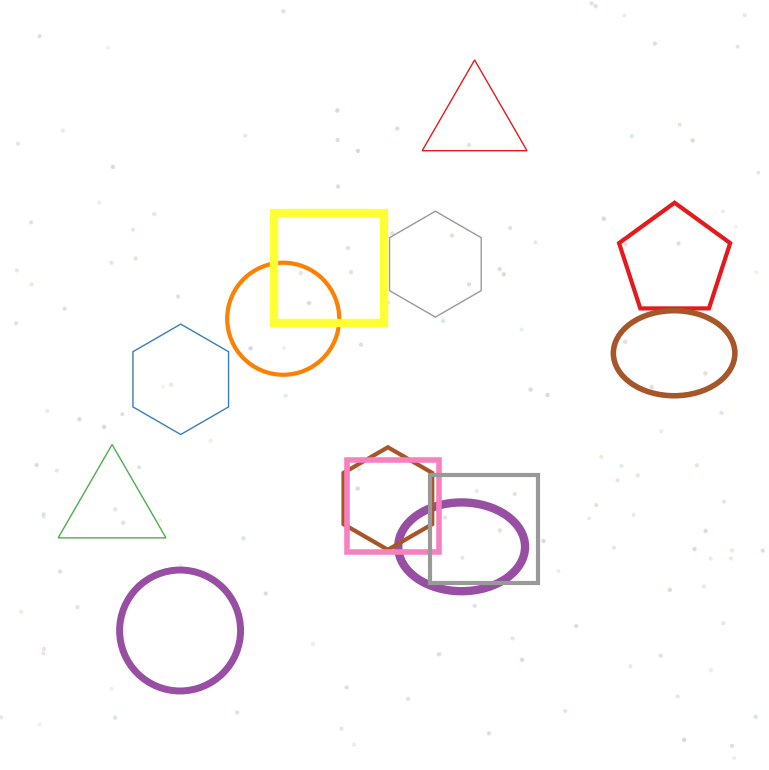[{"shape": "pentagon", "thickness": 1.5, "radius": 0.38, "center": [0.876, 0.661]}, {"shape": "triangle", "thickness": 0.5, "radius": 0.39, "center": [0.616, 0.844]}, {"shape": "hexagon", "thickness": 0.5, "radius": 0.36, "center": [0.235, 0.507]}, {"shape": "triangle", "thickness": 0.5, "radius": 0.4, "center": [0.146, 0.342]}, {"shape": "circle", "thickness": 2.5, "radius": 0.39, "center": [0.234, 0.181]}, {"shape": "oval", "thickness": 3, "radius": 0.41, "center": [0.6, 0.29]}, {"shape": "circle", "thickness": 1.5, "radius": 0.36, "center": [0.368, 0.586]}, {"shape": "square", "thickness": 3, "radius": 0.36, "center": [0.427, 0.652]}, {"shape": "oval", "thickness": 2, "radius": 0.39, "center": [0.875, 0.541]}, {"shape": "hexagon", "thickness": 1.5, "radius": 0.33, "center": [0.504, 0.353]}, {"shape": "square", "thickness": 2, "radius": 0.3, "center": [0.51, 0.343]}, {"shape": "hexagon", "thickness": 0.5, "radius": 0.34, "center": [0.565, 0.657]}, {"shape": "square", "thickness": 1.5, "radius": 0.35, "center": [0.629, 0.313]}]